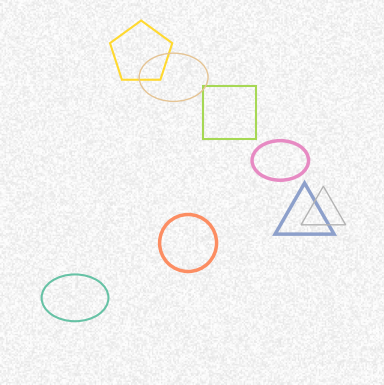[{"shape": "oval", "thickness": 1.5, "radius": 0.43, "center": [0.195, 0.226]}, {"shape": "circle", "thickness": 2.5, "radius": 0.37, "center": [0.489, 0.369]}, {"shape": "triangle", "thickness": 2.5, "radius": 0.44, "center": [0.791, 0.436]}, {"shape": "oval", "thickness": 2.5, "radius": 0.37, "center": [0.728, 0.583]}, {"shape": "square", "thickness": 1.5, "radius": 0.34, "center": [0.597, 0.707]}, {"shape": "pentagon", "thickness": 1.5, "radius": 0.43, "center": [0.367, 0.862]}, {"shape": "oval", "thickness": 1, "radius": 0.45, "center": [0.451, 0.799]}, {"shape": "triangle", "thickness": 1, "radius": 0.33, "center": [0.84, 0.449]}]